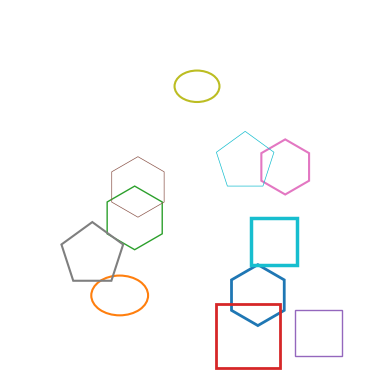[{"shape": "hexagon", "thickness": 2, "radius": 0.4, "center": [0.67, 0.233]}, {"shape": "oval", "thickness": 1.5, "radius": 0.37, "center": [0.311, 0.233]}, {"shape": "hexagon", "thickness": 1, "radius": 0.41, "center": [0.35, 0.434]}, {"shape": "square", "thickness": 2, "radius": 0.42, "center": [0.644, 0.127]}, {"shape": "square", "thickness": 1, "radius": 0.3, "center": [0.827, 0.134]}, {"shape": "hexagon", "thickness": 0.5, "radius": 0.39, "center": [0.358, 0.514]}, {"shape": "hexagon", "thickness": 1.5, "radius": 0.36, "center": [0.741, 0.566]}, {"shape": "pentagon", "thickness": 1.5, "radius": 0.42, "center": [0.24, 0.339]}, {"shape": "oval", "thickness": 1.5, "radius": 0.29, "center": [0.512, 0.776]}, {"shape": "square", "thickness": 2.5, "radius": 0.3, "center": [0.712, 0.373]}, {"shape": "pentagon", "thickness": 0.5, "radius": 0.39, "center": [0.637, 0.58]}]